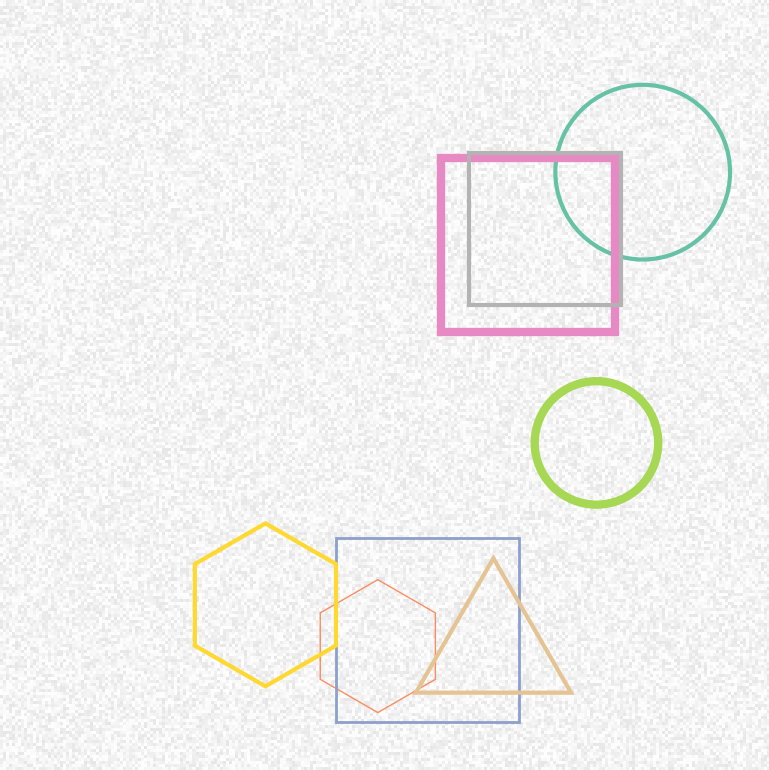[{"shape": "circle", "thickness": 1.5, "radius": 0.57, "center": [0.835, 0.776]}, {"shape": "hexagon", "thickness": 0.5, "radius": 0.43, "center": [0.491, 0.161]}, {"shape": "square", "thickness": 1, "radius": 0.59, "center": [0.556, 0.182]}, {"shape": "square", "thickness": 3, "radius": 0.57, "center": [0.686, 0.682]}, {"shape": "circle", "thickness": 3, "radius": 0.4, "center": [0.775, 0.425]}, {"shape": "hexagon", "thickness": 1.5, "radius": 0.53, "center": [0.345, 0.215]}, {"shape": "triangle", "thickness": 1.5, "radius": 0.58, "center": [0.641, 0.159]}, {"shape": "square", "thickness": 1.5, "radius": 0.49, "center": [0.708, 0.702]}]